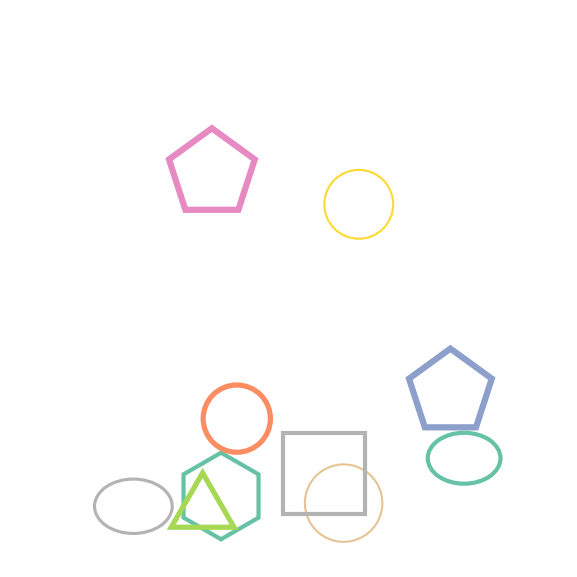[{"shape": "oval", "thickness": 2, "radius": 0.31, "center": [0.804, 0.206]}, {"shape": "hexagon", "thickness": 2, "radius": 0.37, "center": [0.383, 0.14]}, {"shape": "circle", "thickness": 2.5, "radius": 0.29, "center": [0.41, 0.274]}, {"shape": "pentagon", "thickness": 3, "radius": 0.38, "center": [0.78, 0.32]}, {"shape": "pentagon", "thickness": 3, "radius": 0.39, "center": [0.367, 0.699]}, {"shape": "triangle", "thickness": 2.5, "radius": 0.31, "center": [0.351, 0.118]}, {"shape": "circle", "thickness": 1, "radius": 0.3, "center": [0.621, 0.645]}, {"shape": "circle", "thickness": 1, "radius": 0.34, "center": [0.595, 0.128]}, {"shape": "oval", "thickness": 1.5, "radius": 0.34, "center": [0.231, 0.122]}, {"shape": "square", "thickness": 2, "radius": 0.35, "center": [0.561, 0.179]}]